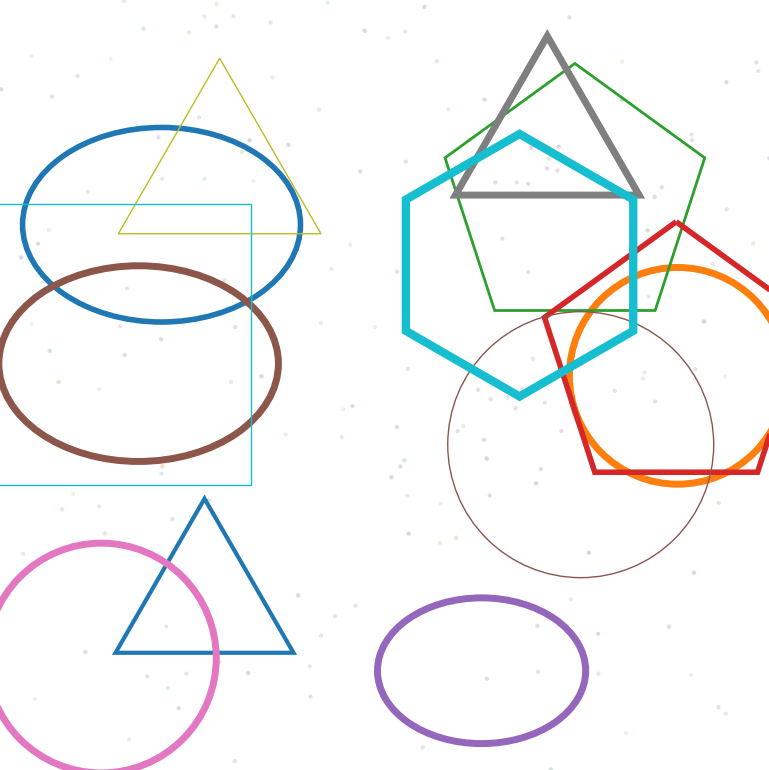[{"shape": "triangle", "thickness": 1.5, "radius": 0.67, "center": [0.266, 0.219]}, {"shape": "oval", "thickness": 2, "radius": 0.9, "center": [0.21, 0.708]}, {"shape": "circle", "thickness": 2.5, "radius": 0.7, "center": [0.88, 0.512]}, {"shape": "pentagon", "thickness": 1, "radius": 0.89, "center": [0.747, 0.74]}, {"shape": "pentagon", "thickness": 2, "radius": 0.9, "center": [0.878, 0.532]}, {"shape": "oval", "thickness": 2.5, "radius": 0.68, "center": [0.625, 0.129]}, {"shape": "circle", "thickness": 0.5, "radius": 0.86, "center": [0.754, 0.423]}, {"shape": "oval", "thickness": 2.5, "radius": 0.91, "center": [0.18, 0.528]}, {"shape": "circle", "thickness": 2.5, "radius": 0.75, "center": [0.132, 0.145]}, {"shape": "triangle", "thickness": 2.5, "radius": 0.69, "center": [0.711, 0.815]}, {"shape": "triangle", "thickness": 0.5, "radius": 0.76, "center": [0.285, 0.772]}, {"shape": "hexagon", "thickness": 3, "radius": 0.85, "center": [0.675, 0.656]}, {"shape": "square", "thickness": 0.5, "radius": 0.91, "center": [0.143, 0.552]}]